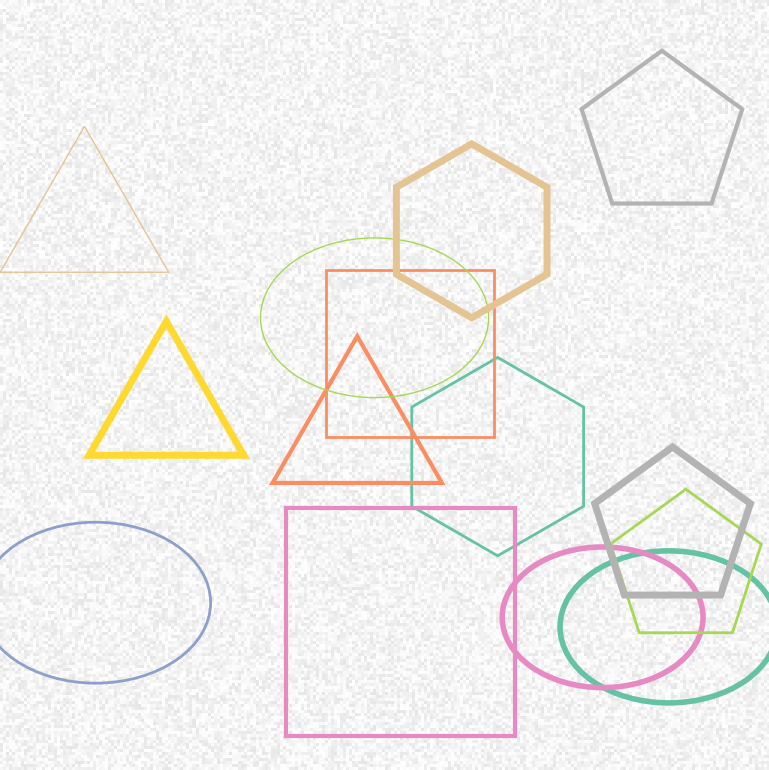[{"shape": "hexagon", "thickness": 1, "radius": 0.64, "center": [0.646, 0.407]}, {"shape": "oval", "thickness": 2, "radius": 0.71, "center": [0.868, 0.186]}, {"shape": "triangle", "thickness": 1.5, "radius": 0.63, "center": [0.464, 0.436]}, {"shape": "square", "thickness": 1, "radius": 0.54, "center": [0.532, 0.541]}, {"shape": "oval", "thickness": 1, "radius": 0.75, "center": [0.124, 0.217]}, {"shape": "oval", "thickness": 2, "radius": 0.65, "center": [0.783, 0.198]}, {"shape": "square", "thickness": 1.5, "radius": 0.74, "center": [0.52, 0.193]}, {"shape": "pentagon", "thickness": 1, "radius": 0.52, "center": [0.891, 0.262]}, {"shape": "oval", "thickness": 0.5, "radius": 0.74, "center": [0.486, 0.587]}, {"shape": "triangle", "thickness": 2.5, "radius": 0.58, "center": [0.216, 0.467]}, {"shape": "triangle", "thickness": 0.5, "radius": 0.63, "center": [0.11, 0.71]}, {"shape": "hexagon", "thickness": 2.5, "radius": 0.56, "center": [0.613, 0.7]}, {"shape": "pentagon", "thickness": 1.5, "radius": 0.55, "center": [0.86, 0.824]}, {"shape": "pentagon", "thickness": 2.5, "radius": 0.53, "center": [0.873, 0.313]}]